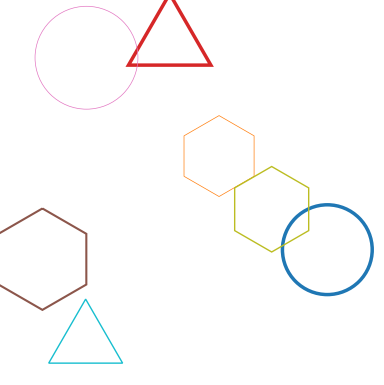[{"shape": "circle", "thickness": 2.5, "radius": 0.58, "center": [0.85, 0.351]}, {"shape": "hexagon", "thickness": 0.5, "radius": 0.53, "center": [0.569, 0.595]}, {"shape": "triangle", "thickness": 2.5, "radius": 0.62, "center": [0.441, 0.893]}, {"shape": "hexagon", "thickness": 1.5, "radius": 0.66, "center": [0.11, 0.327]}, {"shape": "circle", "thickness": 0.5, "radius": 0.67, "center": [0.225, 0.85]}, {"shape": "hexagon", "thickness": 1, "radius": 0.55, "center": [0.706, 0.456]}, {"shape": "triangle", "thickness": 1, "radius": 0.55, "center": [0.222, 0.112]}]